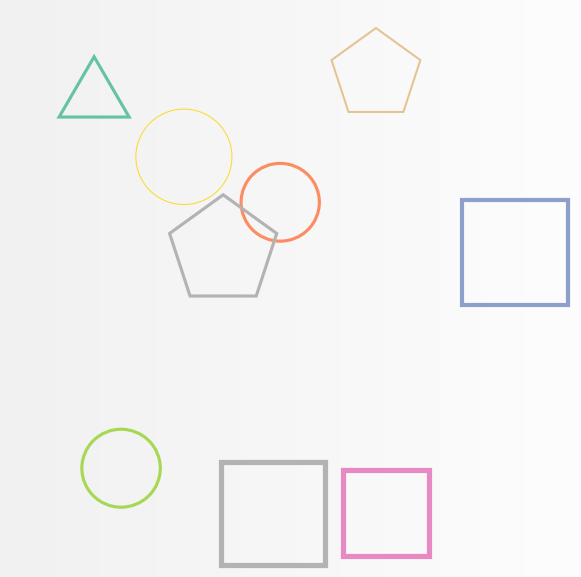[{"shape": "triangle", "thickness": 1.5, "radius": 0.35, "center": [0.162, 0.831]}, {"shape": "circle", "thickness": 1.5, "radius": 0.34, "center": [0.482, 0.649]}, {"shape": "square", "thickness": 2, "radius": 0.46, "center": [0.886, 0.562]}, {"shape": "square", "thickness": 2.5, "radius": 0.37, "center": [0.664, 0.111]}, {"shape": "circle", "thickness": 1.5, "radius": 0.34, "center": [0.208, 0.188]}, {"shape": "circle", "thickness": 0.5, "radius": 0.41, "center": [0.316, 0.728]}, {"shape": "pentagon", "thickness": 1, "radius": 0.4, "center": [0.647, 0.87]}, {"shape": "square", "thickness": 2.5, "radius": 0.44, "center": [0.469, 0.11]}, {"shape": "pentagon", "thickness": 1.5, "radius": 0.48, "center": [0.384, 0.565]}]